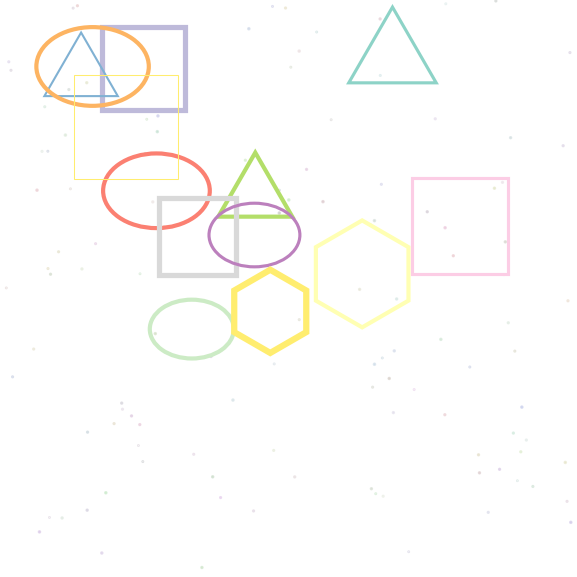[{"shape": "triangle", "thickness": 1.5, "radius": 0.44, "center": [0.68, 0.899]}, {"shape": "hexagon", "thickness": 2, "radius": 0.46, "center": [0.627, 0.525]}, {"shape": "square", "thickness": 2.5, "radius": 0.36, "center": [0.248, 0.881]}, {"shape": "oval", "thickness": 2, "radius": 0.46, "center": [0.271, 0.669]}, {"shape": "triangle", "thickness": 1, "radius": 0.37, "center": [0.14, 0.869]}, {"shape": "oval", "thickness": 2, "radius": 0.49, "center": [0.16, 0.884]}, {"shape": "triangle", "thickness": 2, "radius": 0.37, "center": [0.442, 0.661]}, {"shape": "square", "thickness": 1.5, "radius": 0.42, "center": [0.797, 0.608]}, {"shape": "square", "thickness": 2.5, "radius": 0.34, "center": [0.342, 0.59]}, {"shape": "oval", "thickness": 1.5, "radius": 0.39, "center": [0.441, 0.592]}, {"shape": "oval", "thickness": 2, "radius": 0.36, "center": [0.332, 0.429]}, {"shape": "hexagon", "thickness": 3, "radius": 0.36, "center": [0.468, 0.46]}, {"shape": "square", "thickness": 0.5, "radius": 0.45, "center": [0.218, 0.779]}]